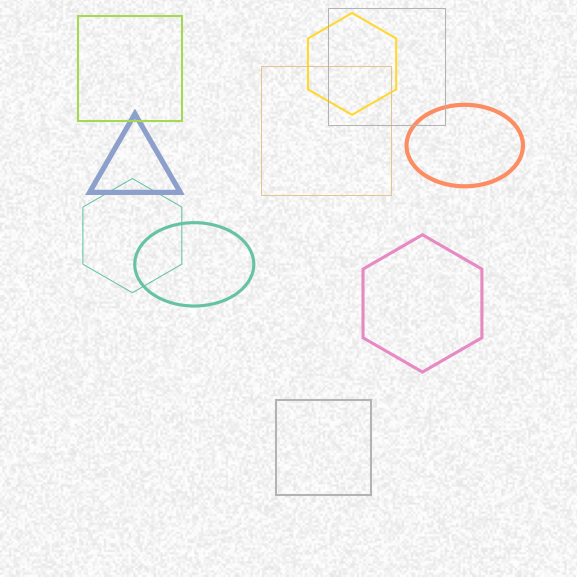[{"shape": "oval", "thickness": 1.5, "radius": 0.52, "center": [0.336, 0.541]}, {"shape": "hexagon", "thickness": 0.5, "radius": 0.49, "center": [0.229, 0.591]}, {"shape": "oval", "thickness": 2, "radius": 0.5, "center": [0.805, 0.747]}, {"shape": "triangle", "thickness": 2.5, "radius": 0.45, "center": [0.234, 0.711]}, {"shape": "hexagon", "thickness": 1.5, "radius": 0.59, "center": [0.732, 0.474]}, {"shape": "square", "thickness": 1, "radius": 0.45, "center": [0.225, 0.88]}, {"shape": "hexagon", "thickness": 1, "radius": 0.44, "center": [0.61, 0.888]}, {"shape": "square", "thickness": 0.5, "radius": 0.56, "center": [0.565, 0.773]}, {"shape": "square", "thickness": 1, "radius": 0.41, "center": [0.56, 0.224]}, {"shape": "square", "thickness": 0.5, "radius": 0.5, "center": [0.669, 0.884]}]